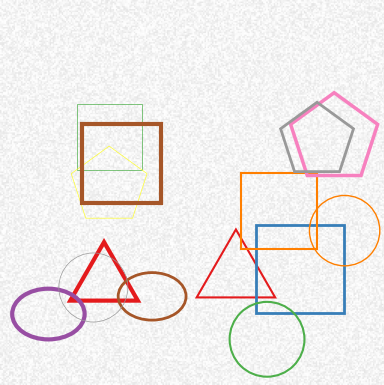[{"shape": "triangle", "thickness": 1.5, "radius": 0.59, "center": [0.613, 0.286]}, {"shape": "triangle", "thickness": 3, "radius": 0.51, "center": [0.27, 0.27]}, {"shape": "square", "thickness": 2, "radius": 0.57, "center": [0.779, 0.301]}, {"shape": "square", "thickness": 0.5, "radius": 0.43, "center": [0.285, 0.644]}, {"shape": "circle", "thickness": 1.5, "radius": 0.49, "center": [0.694, 0.119]}, {"shape": "oval", "thickness": 3, "radius": 0.47, "center": [0.126, 0.184]}, {"shape": "circle", "thickness": 1, "radius": 0.46, "center": [0.895, 0.401]}, {"shape": "square", "thickness": 1.5, "radius": 0.49, "center": [0.726, 0.452]}, {"shape": "pentagon", "thickness": 0.5, "radius": 0.52, "center": [0.284, 0.517]}, {"shape": "square", "thickness": 3, "radius": 0.52, "center": [0.315, 0.575]}, {"shape": "oval", "thickness": 2, "radius": 0.44, "center": [0.395, 0.23]}, {"shape": "pentagon", "thickness": 2.5, "radius": 0.59, "center": [0.868, 0.64]}, {"shape": "pentagon", "thickness": 2, "radius": 0.5, "center": [0.823, 0.635]}, {"shape": "circle", "thickness": 0.5, "radius": 0.45, "center": [0.242, 0.253]}]